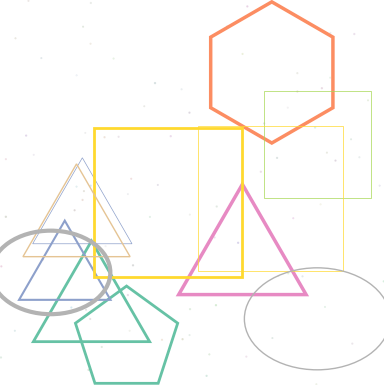[{"shape": "triangle", "thickness": 2, "radius": 0.87, "center": [0.238, 0.2]}, {"shape": "pentagon", "thickness": 2, "radius": 0.7, "center": [0.329, 0.117]}, {"shape": "hexagon", "thickness": 2.5, "radius": 0.92, "center": [0.706, 0.812]}, {"shape": "triangle", "thickness": 0.5, "radius": 0.74, "center": [0.214, 0.441]}, {"shape": "triangle", "thickness": 1.5, "radius": 0.69, "center": [0.168, 0.29]}, {"shape": "triangle", "thickness": 2.5, "radius": 0.96, "center": [0.63, 0.33]}, {"shape": "square", "thickness": 0.5, "radius": 0.7, "center": [0.825, 0.625]}, {"shape": "square", "thickness": 0.5, "radius": 0.94, "center": [0.703, 0.485]}, {"shape": "square", "thickness": 2, "radius": 0.96, "center": [0.436, 0.474]}, {"shape": "triangle", "thickness": 1, "radius": 0.8, "center": [0.199, 0.414]}, {"shape": "oval", "thickness": 3, "radius": 0.77, "center": [0.132, 0.292]}, {"shape": "oval", "thickness": 1, "radius": 0.95, "center": [0.824, 0.172]}]